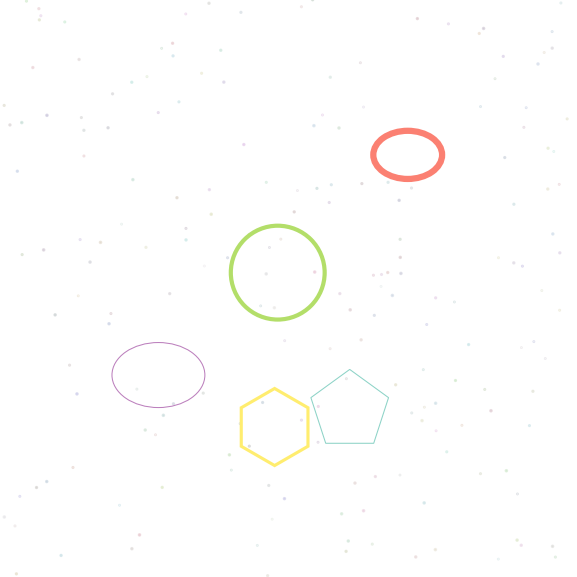[{"shape": "pentagon", "thickness": 0.5, "radius": 0.35, "center": [0.606, 0.289]}, {"shape": "oval", "thickness": 3, "radius": 0.3, "center": [0.706, 0.731]}, {"shape": "circle", "thickness": 2, "radius": 0.41, "center": [0.481, 0.527]}, {"shape": "oval", "thickness": 0.5, "radius": 0.4, "center": [0.274, 0.35]}, {"shape": "hexagon", "thickness": 1.5, "radius": 0.33, "center": [0.476, 0.26]}]